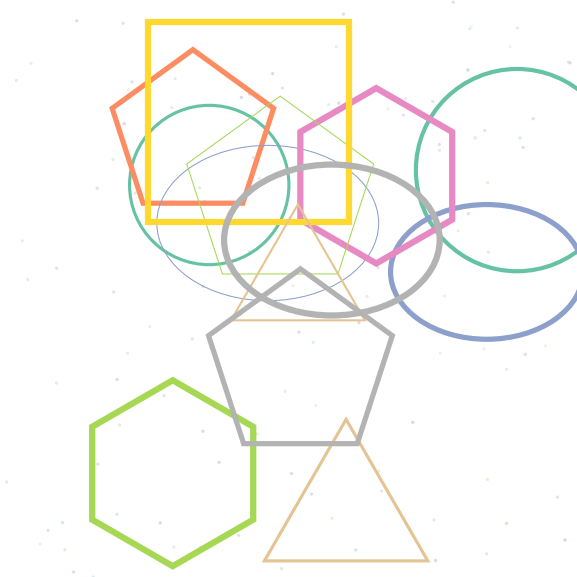[{"shape": "circle", "thickness": 1.5, "radius": 0.69, "center": [0.362, 0.679]}, {"shape": "circle", "thickness": 2, "radius": 0.88, "center": [0.895, 0.705]}, {"shape": "pentagon", "thickness": 2.5, "radius": 0.73, "center": [0.334, 0.766]}, {"shape": "oval", "thickness": 0.5, "radius": 0.96, "center": [0.464, 0.613]}, {"shape": "oval", "thickness": 2.5, "radius": 0.83, "center": [0.843, 0.528]}, {"shape": "hexagon", "thickness": 3, "radius": 0.76, "center": [0.652, 0.695]}, {"shape": "hexagon", "thickness": 3, "radius": 0.8, "center": [0.299, 0.18]}, {"shape": "pentagon", "thickness": 0.5, "radius": 0.85, "center": [0.485, 0.662]}, {"shape": "square", "thickness": 3, "radius": 0.87, "center": [0.431, 0.788]}, {"shape": "triangle", "thickness": 1, "radius": 0.67, "center": [0.516, 0.511]}, {"shape": "triangle", "thickness": 1.5, "radius": 0.82, "center": [0.599, 0.11]}, {"shape": "pentagon", "thickness": 2.5, "radius": 0.84, "center": [0.52, 0.366]}, {"shape": "oval", "thickness": 3, "radius": 0.93, "center": [0.575, 0.584]}]